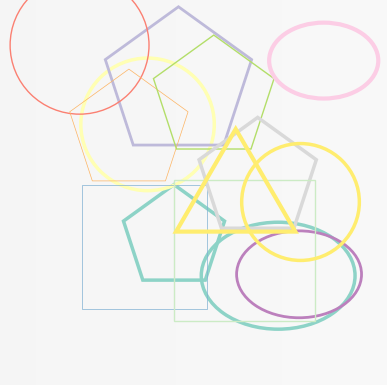[{"shape": "pentagon", "thickness": 2.5, "radius": 0.69, "center": [0.449, 0.383]}, {"shape": "oval", "thickness": 2.5, "radius": 0.99, "center": [0.718, 0.284]}, {"shape": "circle", "thickness": 2.5, "radius": 0.86, "center": [0.381, 0.677]}, {"shape": "pentagon", "thickness": 2, "radius": 0.99, "center": [0.461, 0.784]}, {"shape": "circle", "thickness": 1, "radius": 0.9, "center": [0.205, 0.883]}, {"shape": "square", "thickness": 0.5, "radius": 0.81, "center": [0.372, 0.359]}, {"shape": "pentagon", "thickness": 0.5, "radius": 0.8, "center": [0.333, 0.66]}, {"shape": "pentagon", "thickness": 1, "radius": 0.82, "center": [0.552, 0.745]}, {"shape": "oval", "thickness": 3, "radius": 0.7, "center": [0.835, 0.843]}, {"shape": "pentagon", "thickness": 2.5, "radius": 0.8, "center": [0.665, 0.536]}, {"shape": "oval", "thickness": 2, "radius": 0.81, "center": [0.772, 0.287]}, {"shape": "square", "thickness": 1, "radius": 0.91, "center": [0.631, 0.35]}, {"shape": "triangle", "thickness": 3, "radius": 0.89, "center": [0.608, 0.487]}, {"shape": "circle", "thickness": 2.5, "radius": 0.76, "center": [0.776, 0.475]}]